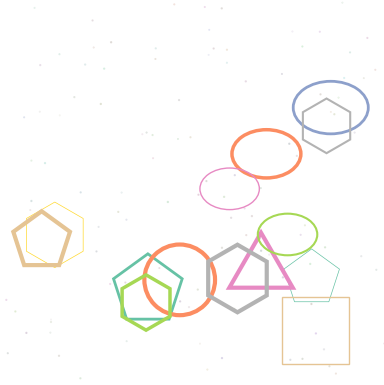[{"shape": "pentagon", "thickness": 0.5, "radius": 0.38, "center": [0.81, 0.278]}, {"shape": "pentagon", "thickness": 2, "radius": 0.47, "center": [0.384, 0.247]}, {"shape": "circle", "thickness": 3, "radius": 0.46, "center": [0.467, 0.273]}, {"shape": "oval", "thickness": 2.5, "radius": 0.45, "center": [0.692, 0.6]}, {"shape": "oval", "thickness": 2, "radius": 0.49, "center": [0.859, 0.721]}, {"shape": "oval", "thickness": 1, "radius": 0.39, "center": [0.596, 0.51]}, {"shape": "triangle", "thickness": 3, "radius": 0.48, "center": [0.678, 0.3]}, {"shape": "oval", "thickness": 1.5, "radius": 0.39, "center": [0.747, 0.391]}, {"shape": "hexagon", "thickness": 2.5, "radius": 0.36, "center": [0.379, 0.214]}, {"shape": "hexagon", "thickness": 0.5, "radius": 0.43, "center": [0.142, 0.39]}, {"shape": "square", "thickness": 1, "radius": 0.44, "center": [0.819, 0.141]}, {"shape": "pentagon", "thickness": 3, "radius": 0.39, "center": [0.108, 0.374]}, {"shape": "hexagon", "thickness": 1.5, "radius": 0.35, "center": [0.848, 0.673]}, {"shape": "hexagon", "thickness": 3, "radius": 0.44, "center": [0.617, 0.277]}]